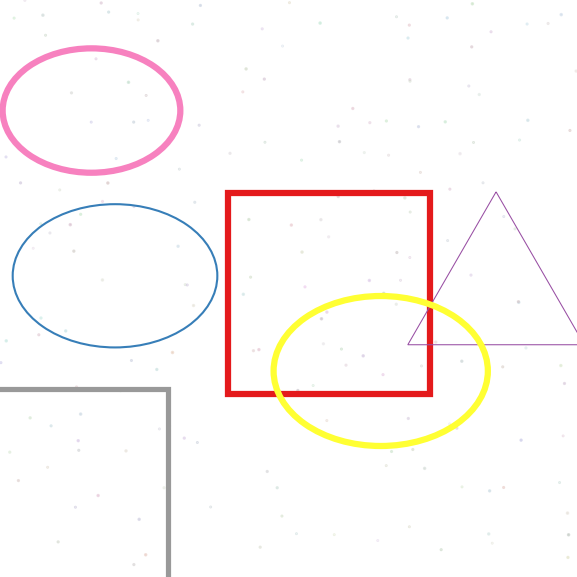[{"shape": "square", "thickness": 3, "radius": 0.87, "center": [0.57, 0.491]}, {"shape": "oval", "thickness": 1, "radius": 0.89, "center": [0.199, 0.522]}, {"shape": "triangle", "thickness": 0.5, "radius": 0.88, "center": [0.859, 0.49]}, {"shape": "oval", "thickness": 3, "radius": 0.93, "center": [0.659, 0.357]}, {"shape": "oval", "thickness": 3, "radius": 0.77, "center": [0.158, 0.808]}, {"shape": "square", "thickness": 2.5, "radius": 0.92, "center": [0.106, 0.141]}]